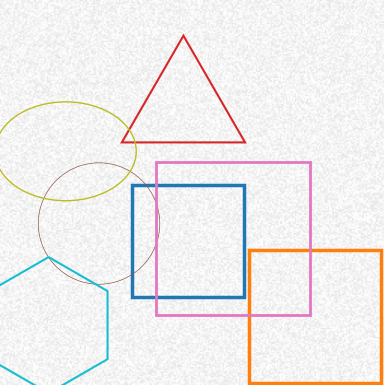[{"shape": "square", "thickness": 2.5, "radius": 0.72, "center": [0.488, 0.373]}, {"shape": "square", "thickness": 2.5, "radius": 0.86, "center": [0.819, 0.178]}, {"shape": "triangle", "thickness": 1.5, "radius": 0.92, "center": [0.476, 0.723]}, {"shape": "circle", "thickness": 0.5, "radius": 0.79, "center": [0.257, 0.419]}, {"shape": "square", "thickness": 2, "radius": 0.99, "center": [0.605, 0.381]}, {"shape": "oval", "thickness": 1, "radius": 0.92, "center": [0.17, 0.607]}, {"shape": "hexagon", "thickness": 1.5, "radius": 0.88, "center": [0.126, 0.156]}]